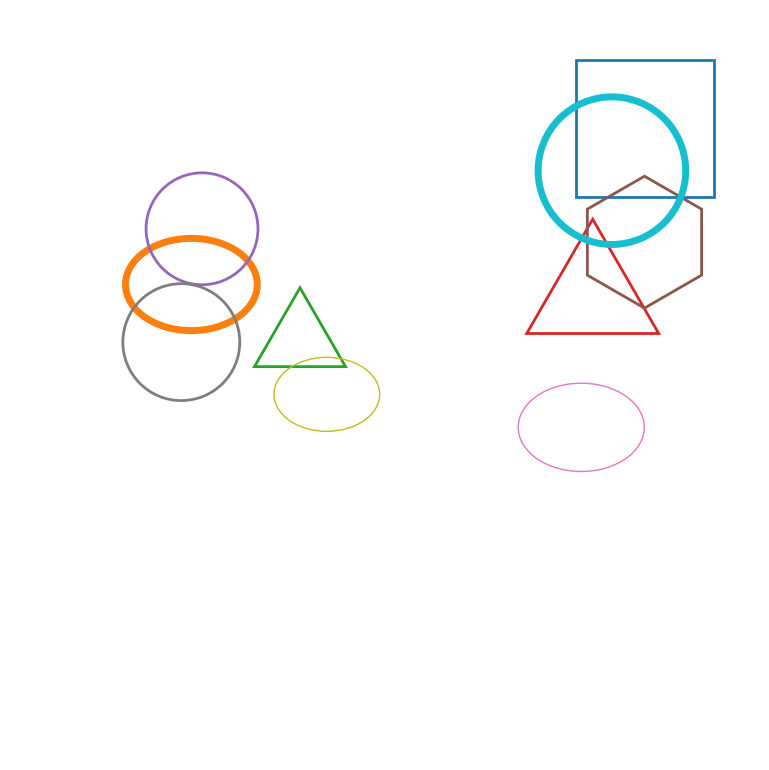[{"shape": "square", "thickness": 1, "radius": 0.45, "center": [0.838, 0.833]}, {"shape": "oval", "thickness": 2.5, "radius": 0.43, "center": [0.249, 0.631]}, {"shape": "triangle", "thickness": 1, "radius": 0.34, "center": [0.39, 0.558]}, {"shape": "triangle", "thickness": 1, "radius": 0.49, "center": [0.77, 0.616]}, {"shape": "circle", "thickness": 1, "radius": 0.36, "center": [0.262, 0.703]}, {"shape": "hexagon", "thickness": 1, "radius": 0.43, "center": [0.837, 0.686]}, {"shape": "oval", "thickness": 0.5, "radius": 0.41, "center": [0.755, 0.445]}, {"shape": "circle", "thickness": 1, "radius": 0.38, "center": [0.235, 0.556]}, {"shape": "oval", "thickness": 0.5, "radius": 0.34, "center": [0.424, 0.488]}, {"shape": "circle", "thickness": 2.5, "radius": 0.48, "center": [0.795, 0.778]}]